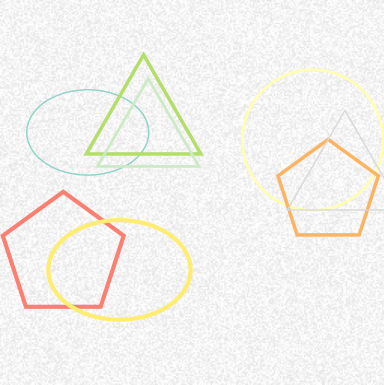[{"shape": "oval", "thickness": 1, "radius": 0.79, "center": [0.228, 0.656]}, {"shape": "circle", "thickness": 2, "radius": 0.91, "center": [0.812, 0.636]}, {"shape": "pentagon", "thickness": 3, "radius": 0.83, "center": [0.164, 0.337]}, {"shape": "pentagon", "thickness": 2.5, "radius": 0.69, "center": [0.852, 0.501]}, {"shape": "triangle", "thickness": 2.5, "radius": 0.86, "center": [0.373, 0.686]}, {"shape": "triangle", "thickness": 1, "radius": 0.86, "center": [0.896, 0.541]}, {"shape": "triangle", "thickness": 2, "radius": 0.76, "center": [0.385, 0.644]}, {"shape": "oval", "thickness": 3, "radius": 0.92, "center": [0.31, 0.299]}]